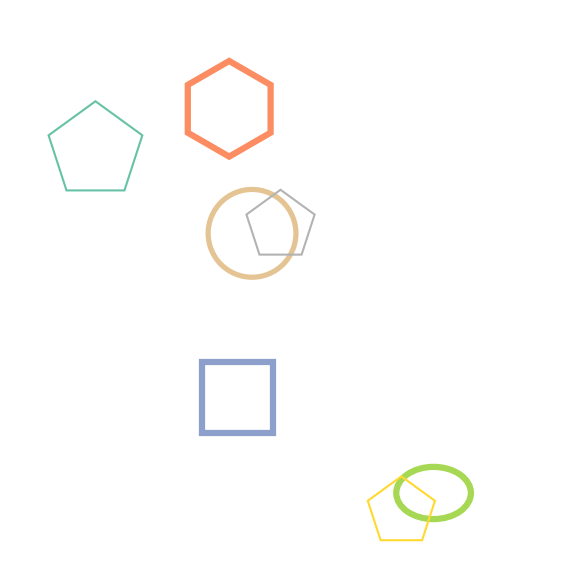[{"shape": "pentagon", "thickness": 1, "radius": 0.43, "center": [0.165, 0.738]}, {"shape": "hexagon", "thickness": 3, "radius": 0.41, "center": [0.397, 0.811]}, {"shape": "square", "thickness": 3, "radius": 0.31, "center": [0.411, 0.311]}, {"shape": "oval", "thickness": 3, "radius": 0.32, "center": [0.751, 0.145]}, {"shape": "pentagon", "thickness": 1, "radius": 0.31, "center": [0.695, 0.113]}, {"shape": "circle", "thickness": 2.5, "radius": 0.38, "center": [0.436, 0.595]}, {"shape": "pentagon", "thickness": 1, "radius": 0.31, "center": [0.486, 0.608]}]